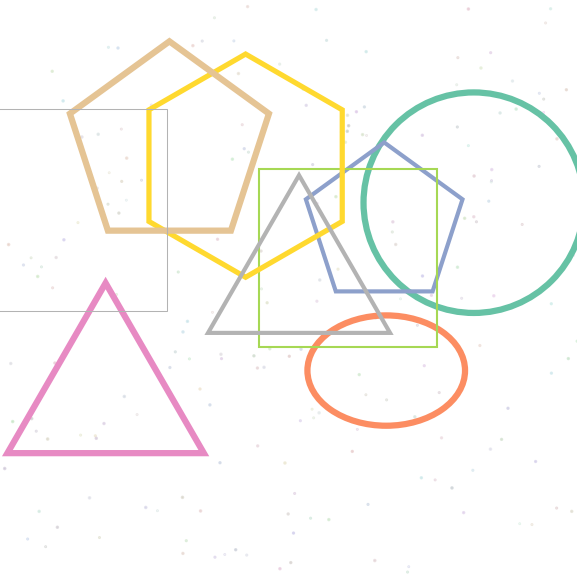[{"shape": "circle", "thickness": 3, "radius": 0.95, "center": [0.82, 0.648]}, {"shape": "oval", "thickness": 3, "radius": 0.68, "center": [0.669, 0.357]}, {"shape": "pentagon", "thickness": 2, "radius": 0.71, "center": [0.665, 0.61]}, {"shape": "triangle", "thickness": 3, "radius": 0.98, "center": [0.183, 0.313]}, {"shape": "square", "thickness": 1, "radius": 0.77, "center": [0.603, 0.553]}, {"shape": "hexagon", "thickness": 2.5, "radius": 0.97, "center": [0.425, 0.712]}, {"shape": "pentagon", "thickness": 3, "radius": 0.91, "center": [0.293, 0.746]}, {"shape": "triangle", "thickness": 2, "radius": 0.91, "center": [0.518, 0.514]}, {"shape": "square", "thickness": 0.5, "radius": 0.87, "center": [0.114, 0.636]}]